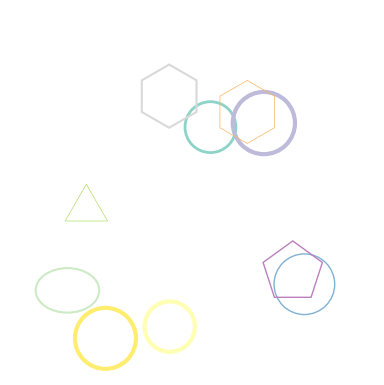[{"shape": "circle", "thickness": 2, "radius": 0.33, "center": [0.547, 0.67]}, {"shape": "circle", "thickness": 3, "radius": 0.33, "center": [0.441, 0.152]}, {"shape": "circle", "thickness": 3, "radius": 0.4, "center": [0.685, 0.68]}, {"shape": "circle", "thickness": 1, "radius": 0.39, "center": [0.791, 0.262]}, {"shape": "hexagon", "thickness": 0.5, "radius": 0.41, "center": [0.642, 0.709]}, {"shape": "triangle", "thickness": 0.5, "radius": 0.32, "center": [0.224, 0.458]}, {"shape": "hexagon", "thickness": 1.5, "radius": 0.41, "center": [0.439, 0.75]}, {"shape": "pentagon", "thickness": 1, "radius": 0.4, "center": [0.76, 0.293]}, {"shape": "oval", "thickness": 1.5, "radius": 0.41, "center": [0.175, 0.246]}, {"shape": "circle", "thickness": 3, "radius": 0.4, "center": [0.274, 0.121]}]